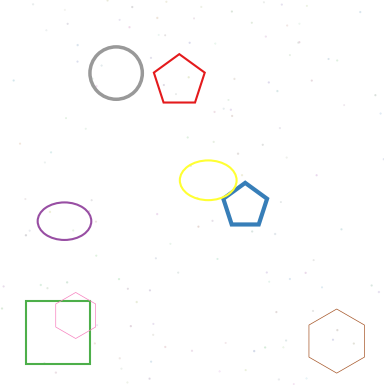[{"shape": "pentagon", "thickness": 1.5, "radius": 0.35, "center": [0.466, 0.79]}, {"shape": "pentagon", "thickness": 3, "radius": 0.3, "center": [0.637, 0.465]}, {"shape": "square", "thickness": 1.5, "radius": 0.41, "center": [0.15, 0.136]}, {"shape": "oval", "thickness": 1.5, "radius": 0.35, "center": [0.167, 0.425]}, {"shape": "oval", "thickness": 1.5, "radius": 0.37, "center": [0.541, 0.532]}, {"shape": "hexagon", "thickness": 0.5, "radius": 0.42, "center": [0.875, 0.114]}, {"shape": "hexagon", "thickness": 0.5, "radius": 0.3, "center": [0.197, 0.181]}, {"shape": "circle", "thickness": 2.5, "radius": 0.34, "center": [0.302, 0.81]}]